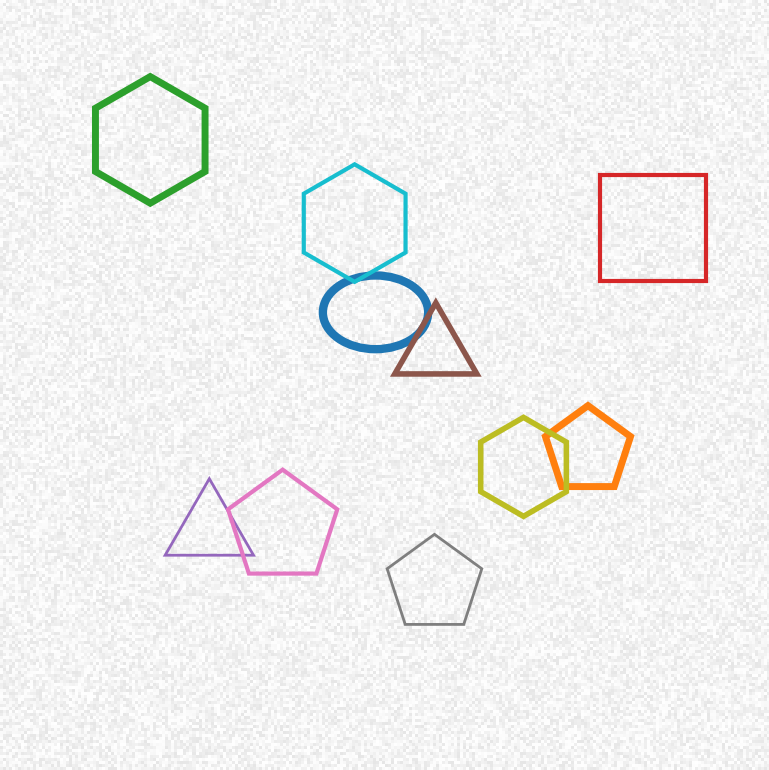[{"shape": "oval", "thickness": 3, "radius": 0.34, "center": [0.488, 0.594]}, {"shape": "pentagon", "thickness": 2.5, "radius": 0.29, "center": [0.764, 0.415]}, {"shape": "hexagon", "thickness": 2.5, "radius": 0.41, "center": [0.195, 0.818]}, {"shape": "square", "thickness": 1.5, "radius": 0.34, "center": [0.848, 0.704]}, {"shape": "triangle", "thickness": 1, "radius": 0.33, "center": [0.272, 0.312]}, {"shape": "triangle", "thickness": 2, "radius": 0.31, "center": [0.566, 0.545]}, {"shape": "pentagon", "thickness": 1.5, "radius": 0.37, "center": [0.367, 0.315]}, {"shape": "pentagon", "thickness": 1, "radius": 0.32, "center": [0.564, 0.241]}, {"shape": "hexagon", "thickness": 2, "radius": 0.32, "center": [0.68, 0.394]}, {"shape": "hexagon", "thickness": 1.5, "radius": 0.38, "center": [0.461, 0.71]}]